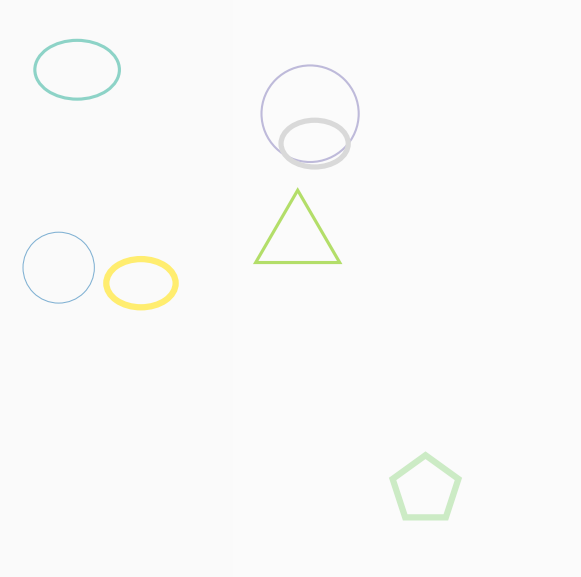[{"shape": "oval", "thickness": 1.5, "radius": 0.36, "center": [0.133, 0.878]}, {"shape": "circle", "thickness": 1, "radius": 0.42, "center": [0.534, 0.802]}, {"shape": "circle", "thickness": 0.5, "radius": 0.31, "center": [0.101, 0.536]}, {"shape": "triangle", "thickness": 1.5, "radius": 0.42, "center": [0.512, 0.586]}, {"shape": "oval", "thickness": 2.5, "radius": 0.29, "center": [0.541, 0.75]}, {"shape": "pentagon", "thickness": 3, "radius": 0.3, "center": [0.732, 0.151]}, {"shape": "oval", "thickness": 3, "radius": 0.3, "center": [0.243, 0.509]}]